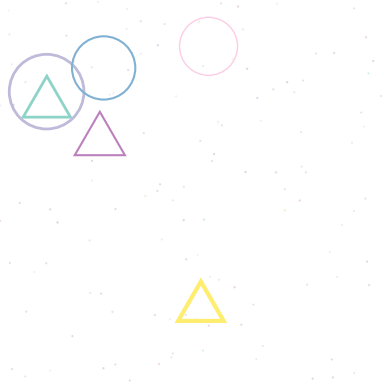[{"shape": "triangle", "thickness": 2, "radius": 0.35, "center": [0.122, 0.731]}, {"shape": "circle", "thickness": 2, "radius": 0.48, "center": [0.121, 0.762]}, {"shape": "circle", "thickness": 1.5, "radius": 0.41, "center": [0.269, 0.824]}, {"shape": "circle", "thickness": 1, "radius": 0.38, "center": [0.542, 0.88]}, {"shape": "triangle", "thickness": 1.5, "radius": 0.38, "center": [0.259, 0.634]}, {"shape": "triangle", "thickness": 3, "radius": 0.34, "center": [0.522, 0.201]}]